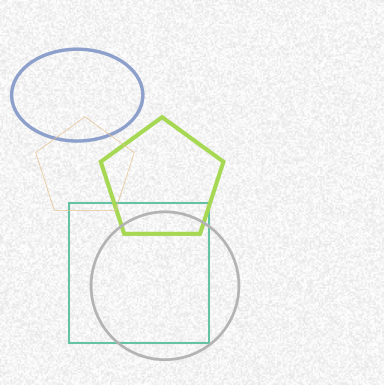[{"shape": "square", "thickness": 1.5, "radius": 0.91, "center": [0.361, 0.291]}, {"shape": "oval", "thickness": 2.5, "radius": 0.85, "center": [0.201, 0.753]}, {"shape": "pentagon", "thickness": 3, "radius": 0.84, "center": [0.421, 0.528]}, {"shape": "pentagon", "thickness": 0.5, "radius": 0.67, "center": [0.221, 0.562]}, {"shape": "circle", "thickness": 2, "radius": 0.96, "center": [0.429, 0.258]}]